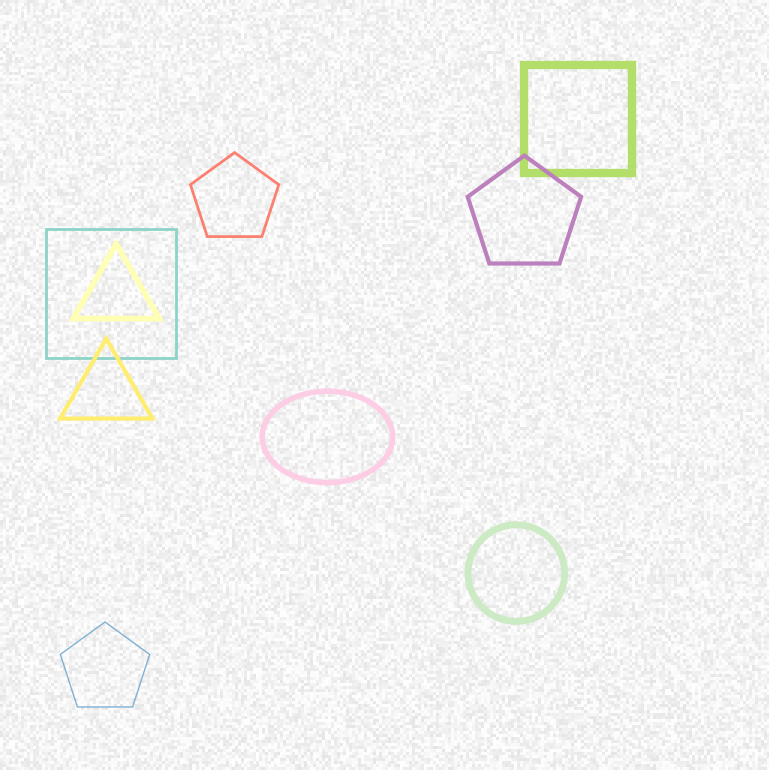[{"shape": "square", "thickness": 1, "radius": 0.42, "center": [0.144, 0.619]}, {"shape": "triangle", "thickness": 2, "radius": 0.32, "center": [0.151, 0.619]}, {"shape": "pentagon", "thickness": 1, "radius": 0.3, "center": [0.305, 0.742]}, {"shape": "pentagon", "thickness": 0.5, "radius": 0.31, "center": [0.136, 0.131]}, {"shape": "square", "thickness": 3, "radius": 0.35, "center": [0.751, 0.846]}, {"shape": "oval", "thickness": 2, "radius": 0.42, "center": [0.425, 0.433]}, {"shape": "pentagon", "thickness": 1.5, "radius": 0.39, "center": [0.681, 0.72]}, {"shape": "circle", "thickness": 2.5, "radius": 0.31, "center": [0.671, 0.256]}, {"shape": "triangle", "thickness": 1.5, "radius": 0.35, "center": [0.138, 0.491]}]